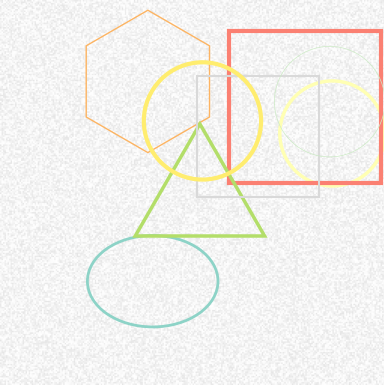[{"shape": "oval", "thickness": 2, "radius": 0.85, "center": [0.397, 0.27]}, {"shape": "circle", "thickness": 2.5, "radius": 0.68, "center": [0.863, 0.653]}, {"shape": "square", "thickness": 3, "radius": 0.99, "center": [0.791, 0.723]}, {"shape": "hexagon", "thickness": 1, "radius": 0.92, "center": [0.384, 0.789]}, {"shape": "triangle", "thickness": 2.5, "radius": 0.97, "center": [0.519, 0.484]}, {"shape": "square", "thickness": 1.5, "radius": 0.79, "center": [0.671, 0.646]}, {"shape": "circle", "thickness": 0.5, "radius": 0.72, "center": [0.856, 0.736]}, {"shape": "circle", "thickness": 3, "radius": 0.76, "center": [0.526, 0.686]}]